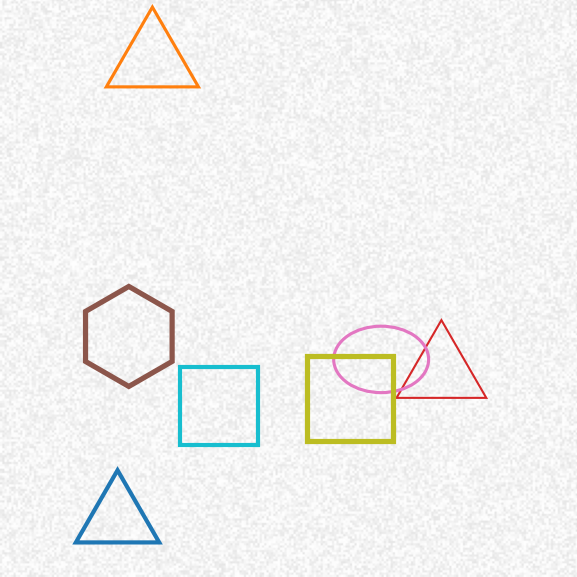[{"shape": "triangle", "thickness": 2, "radius": 0.42, "center": [0.204, 0.102]}, {"shape": "triangle", "thickness": 1.5, "radius": 0.46, "center": [0.264, 0.895]}, {"shape": "triangle", "thickness": 1, "radius": 0.45, "center": [0.764, 0.355]}, {"shape": "hexagon", "thickness": 2.5, "radius": 0.43, "center": [0.223, 0.417]}, {"shape": "oval", "thickness": 1.5, "radius": 0.41, "center": [0.66, 0.377]}, {"shape": "square", "thickness": 2.5, "radius": 0.37, "center": [0.606, 0.309]}, {"shape": "square", "thickness": 2, "radius": 0.34, "center": [0.38, 0.296]}]